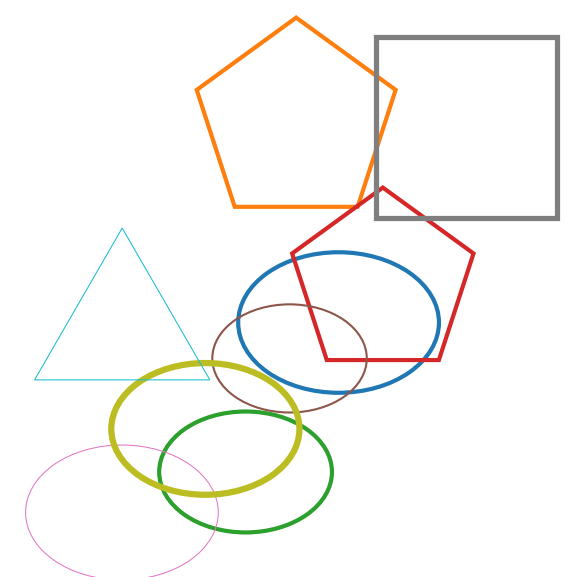[{"shape": "oval", "thickness": 2, "radius": 0.87, "center": [0.586, 0.441]}, {"shape": "pentagon", "thickness": 2, "radius": 0.91, "center": [0.513, 0.788]}, {"shape": "oval", "thickness": 2, "radius": 0.75, "center": [0.425, 0.182]}, {"shape": "pentagon", "thickness": 2, "radius": 0.83, "center": [0.663, 0.509]}, {"shape": "oval", "thickness": 1, "radius": 0.67, "center": [0.501, 0.379]}, {"shape": "oval", "thickness": 0.5, "radius": 0.83, "center": [0.211, 0.112]}, {"shape": "square", "thickness": 2.5, "radius": 0.79, "center": [0.807, 0.778]}, {"shape": "oval", "thickness": 3, "radius": 0.81, "center": [0.356, 0.256]}, {"shape": "triangle", "thickness": 0.5, "radius": 0.88, "center": [0.212, 0.429]}]